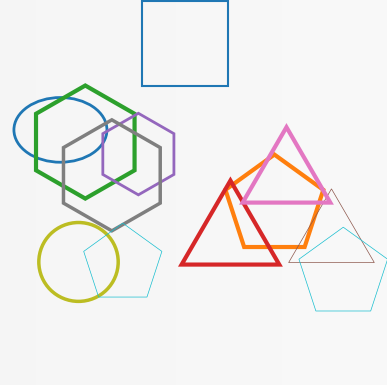[{"shape": "oval", "thickness": 2, "radius": 0.6, "center": [0.156, 0.663]}, {"shape": "square", "thickness": 1.5, "radius": 0.55, "center": [0.477, 0.887]}, {"shape": "pentagon", "thickness": 3, "radius": 0.66, "center": [0.708, 0.466]}, {"shape": "hexagon", "thickness": 3, "radius": 0.73, "center": [0.22, 0.631]}, {"shape": "triangle", "thickness": 3, "radius": 0.73, "center": [0.595, 0.386]}, {"shape": "hexagon", "thickness": 2, "radius": 0.53, "center": [0.357, 0.6]}, {"shape": "triangle", "thickness": 0.5, "radius": 0.64, "center": [0.855, 0.382]}, {"shape": "triangle", "thickness": 3, "radius": 0.65, "center": [0.739, 0.539]}, {"shape": "hexagon", "thickness": 2.5, "radius": 0.72, "center": [0.289, 0.545]}, {"shape": "circle", "thickness": 2.5, "radius": 0.51, "center": [0.203, 0.32]}, {"shape": "pentagon", "thickness": 0.5, "radius": 0.6, "center": [0.886, 0.29]}, {"shape": "pentagon", "thickness": 0.5, "radius": 0.53, "center": [0.317, 0.314]}]